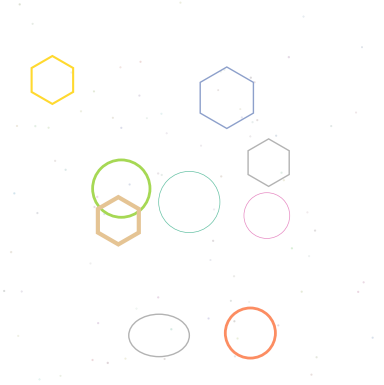[{"shape": "circle", "thickness": 0.5, "radius": 0.4, "center": [0.492, 0.475]}, {"shape": "circle", "thickness": 2, "radius": 0.33, "center": [0.65, 0.135]}, {"shape": "hexagon", "thickness": 1, "radius": 0.4, "center": [0.589, 0.746]}, {"shape": "circle", "thickness": 0.5, "radius": 0.3, "center": [0.693, 0.44]}, {"shape": "circle", "thickness": 2, "radius": 0.37, "center": [0.315, 0.51]}, {"shape": "hexagon", "thickness": 1.5, "radius": 0.31, "center": [0.136, 0.792]}, {"shape": "hexagon", "thickness": 3, "radius": 0.31, "center": [0.307, 0.427]}, {"shape": "hexagon", "thickness": 1, "radius": 0.31, "center": [0.698, 0.578]}, {"shape": "oval", "thickness": 1, "radius": 0.39, "center": [0.413, 0.129]}]